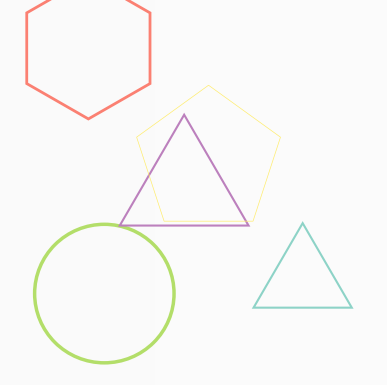[{"shape": "triangle", "thickness": 1.5, "radius": 0.73, "center": [0.781, 0.274]}, {"shape": "hexagon", "thickness": 2, "radius": 0.92, "center": [0.228, 0.875]}, {"shape": "circle", "thickness": 2.5, "radius": 0.9, "center": [0.269, 0.237]}, {"shape": "triangle", "thickness": 1.5, "radius": 0.96, "center": [0.475, 0.51]}, {"shape": "pentagon", "thickness": 0.5, "radius": 0.98, "center": [0.538, 0.583]}]